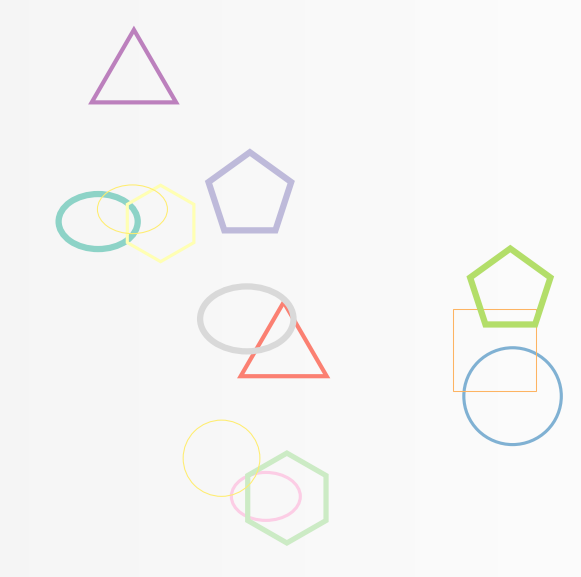[{"shape": "oval", "thickness": 3, "radius": 0.34, "center": [0.169, 0.615]}, {"shape": "hexagon", "thickness": 1.5, "radius": 0.33, "center": [0.276, 0.612]}, {"shape": "pentagon", "thickness": 3, "radius": 0.37, "center": [0.43, 0.661]}, {"shape": "triangle", "thickness": 2, "radius": 0.43, "center": [0.488, 0.39]}, {"shape": "circle", "thickness": 1.5, "radius": 0.42, "center": [0.882, 0.313]}, {"shape": "square", "thickness": 0.5, "radius": 0.35, "center": [0.851, 0.393]}, {"shape": "pentagon", "thickness": 3, "radius": 0.36, "center": [0.878, 0.496]}, {"shape": "oval", "thickness": 1.5, "radius": 0.3, "center": [0.457, 0.14]}, {"shape": "oval", "thickness": 3, "radius": 0.4, "center": [0.425, 0.447]}, {"shape": "triangle", "thickness": 2, "radius": 0.42, "center": [0.23, 0.864]}, {"shape": "hexagon", "thickness": 2.5, "radius": 0.39, "center": [0.494, 0.137]}, {"shape": "circle", "thickness": 0.5, "radius": 0.33, "center": [0.381, 0.206]}, {"shape": "oval", "thickness": 0.5, "radius": 0.3, "center": [0.228, 0.637]}]